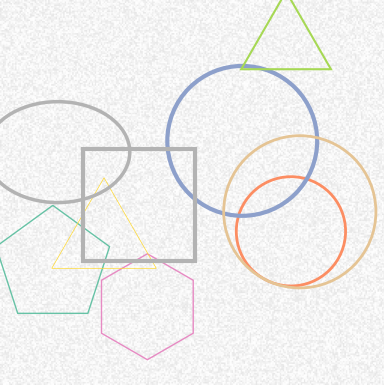[{"shape": "pentagon", "thickness": 1, "radius": 0.78, "center": [0.137, 0.312]}, {"shape": "circle", "thickness": 2, "radius": 0.71, "center": [0.756, 0.399]}, {"shape": "circle", "thickness": 3, "radius": 0.97, "center": [0.629, 0.634]}, {"shape": "hexagon", "thickness": 1, "radius": 0.69, "center": [0.383, 0.203]}, {"shape": "triangle", "thickness": 1.5, "radius": 0.67, "center": [0.743, 0.887]}, {"shape": "triangle", "thickness": 0.5, "radius": 0.78, "center": [0.27, 0.381]}, {"shape": "circle", "thickness": 2, "radius": 0.99, "center": [0.779, 0.45]}, {"shape": "square", "thickness": 3, "radius": 0.73, "center": [0.361, 0.467]}, {"shape": "oval", "thickness": 2.5, "radius": 0.94, "center": [0.15, 0.605]}]